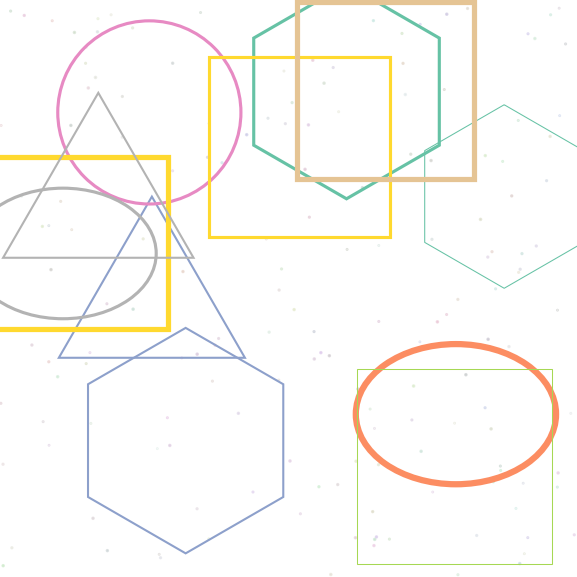[{"shape": "hexagon", "thickness": 0.5, "radius": 0.79, "center": [0.873, 0.659]}, {"shape": "hexagon", "thickness": 1.5, "radius": 0.93, "center": [0.6, 0.84]}, {"shape": "oval", "thickness": 3, "radius": 0.87, "center": [0.79, 0.282]}, {"shape": "hexagon", "thickness": 1, "radius": 0.98, "center": [0.321, 0.236]}, {"shape": "triangle", "thickness": 1, "radius": 0.93, "center": [0.263, 0.473]}, {"shape": "circle", "thickness": 1.5, "radius": 0.79, "center": [0.259, 0.804]}, {"shape": "square", "thickness": 0.5, "radius": 0.84, "center": [0.788, 0.192]}, {"shape": "square", "thickness": 2.5, "radius": 0.75, "center": [0.142, 0.578]}, {"shape": "square", "thickness": 1.5, "radius": 0.78, "center": [0.519, 0.744]}, {"shape": "square", "thickness": 2.5, "radius": 0.76, "center": [0.668, 0.843]}, {"shape": "triangle", "thickness": 1, "radius": 0.95, "center": [0.17, 0.648]}, {"shape": "oval", "thickness": 1.5, "radius": 0.81, "center": [0.109, 0.56]}]